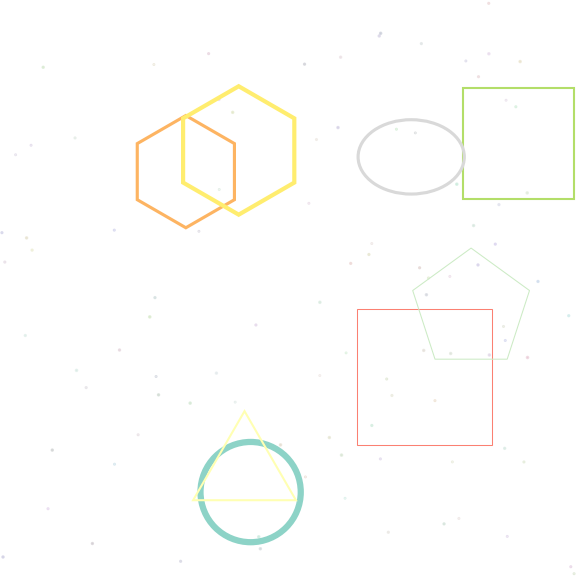[{"shape": "circle", "thickness": 3, "radius": 0.43, "center": [0.434, 0.147]}, {"shape": "triangle", "thickness": 1, "radius": 0.51, "center": [0.423, 0.184]}, {"shape": "square", "thickness": 0.5, "radius": 0.59, "center": [0.735, 0.347]}, {"shape": "hexagon", "thickness": 1.5, "radius": 0.49, "center": [0.322, 0.702]}, {"shape": "square", "thickness": 1, "radius": 0.48, "center": [0.898, 0.751]}, {"shape": "oval", "thickness": 1.5, "radius": 0.46, "center": [0.712, 0.727]}, {"shape": "pentagon", "thickness": 0.5, "radius": 0.53, "center": [0.816, 0.463]}, {"shape": "hexagon", "thickness": 2, "radius": 0.56, "center": [0.413, 0.739]}]